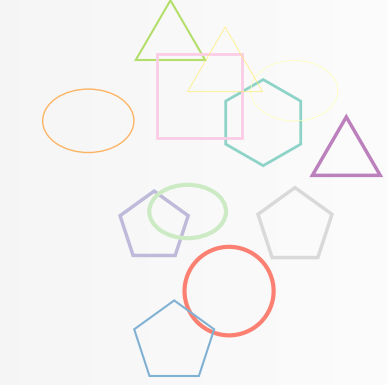[{"shape": "hexagon", "thickness": 2, "radius": 0.56, "center": [0.679, 0.681]}, {"shape": "oval", "thickness": 0.5, "radius": 0.56, "center": [0.76, 0.764]}, {"shape": "pentagon", "thickness": 2.5, "radius": 0.46, "center": [0.398, 0.411]}, {"shape": "circle", "thickness": 3, "radius": 0.57, "center": [0.591, 0.244]}, {"shape": "pentagon", "thickness": 1.5, "radius": 0.54, "center": [0.45, 0.111]}, {"shape": "oval", "thickness": 1, "radius": 0.59, "center": [0.228, 0.686]}, {"shape": "triangle", "thickness": 1.5, "radius": 0.52, "center": [0.44, 0.896]}, {"shape": "square", "thickness": 2, "radius": 0.55, "center": [0.514, 0.75]}, {"shape": "pentagon", "thickness": 2.5, "radius": 0.5, "center": [0.761, 0.412]}, {"shape": "triangle", "thickness": 2.5, "radius": 0.51, "center": [0.894, 0.595]}, {"shape": "oval", "thickness": 3, "radius": 0.5, "center": [0.484, 0.451]}, {"shape": "triangle", "thickness": 0.5, "radius": 0.56, "center": [0.581, 0.818]}]